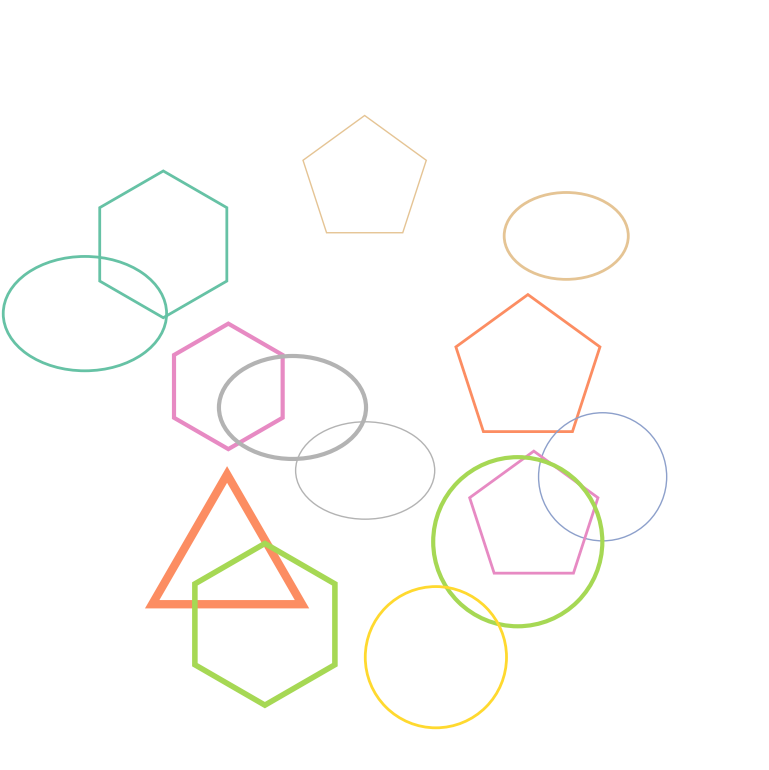[{"shape": "oval", "thickness": 1, "radius": 0.53, "center": [0.11, 0.593]}, {"shape": "hexagon", "thickness": 1, "radius": 0.48, "center": [0.212, 0.683]}, {"shape": "triangle", "thickness": 3, "radius": 0.56, "center": [0.295, 0.271]}, {"shape": "pentagon", "thickness": 1, "radius": 0.49, "center": [0.686, 0.519]}, {"shape": "circle", "thickness": 0.5, "radius": 0.42, "center": [0.783, 0.381]}, {"shape": "pentagon", "thickness": 1, "radius": 0.44, "center": [0.693, 0.327]}, {"shape": "hexagon", "thickness": 1.5, "radius": 0.41, "center": [0.297, 0.498]}, {"shape": "circle", "thickness": 1.5, "radius": 0.55, "center": [0.672, 0.296]}, {"shape": "hexagon", "thickness": 2, "radius": 0.52, "center": [0.344, 0.189]}, {"shape": "circle", "thickness": 1, "radius": 0.46, "center": [0.566, 0.147]}, {"shape": "oval", "thickness": 1, "radius": 0.4, "center": [0.735, 0.694]}, {"shape": "pentagon", "thickness": 0.5, "radius": 0.42, "center": [0.474, 0.766]}, {"shape": "oval", "thickness": 0.5, "radius": 0.45, "center": [0.474, 0.389]}, {"shape": "oval", "thickness": 1.5, "radius": 0.48, "center": [0.38, 0.471]}]